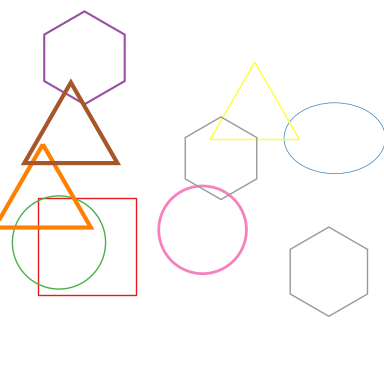[{"shape": "square", "thickness": 1, "radius": 0.63, "center": [0.226, 0.361]}, {"shape": "oval", "thickness": 0.5, "radius": 0.66, "center": [0.869, 0.641]}, {"shape": "circle", "thickness": 1, "radius": 0.61, "center": [0.153, 0.37]}, {"shape": "hexagon", "thickness": 1.5, "radius": 0.6, "center": [0.219, 0.85]}, {"shape": "triangle", "thickness": 3, "radius": 0.72, "center": [0.111, 0.481]}, {"shape": "triangle", "thickness": 1, "radius": 0.67, "center": [0.662, 0.705]}, {"shape": "triangle", "thickness": 3, "radius": 0.7, "center": [0.184, 0.646]}, {"shape": "circle", "thickness": 2, "radius": 0.57, "center": [0.526, 0.403]}, {"shape": "hexagon", "thickness": 1, "radius": 0.54, "center": [0.574, 0.589]}, {"shape": "hexagon", "thickness": 1, "radius": 0.58, "center": [0.854, 0.294]}]